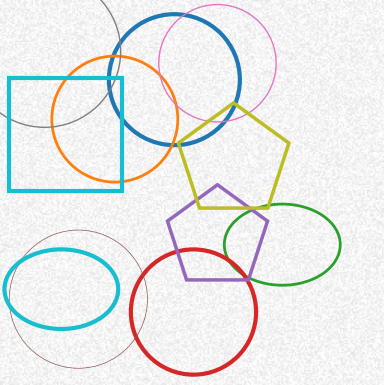[{"shape": "circle", "thickness": 3, "radius": 0.85, "center": [0.453, 0.793]}, {"shape": "circle", "thickness": 2, "radius": 0.82, "center": [0.298, 0.691]}, {"shape": "oval", "thickness": 2, "radius": 0.75, "center": [0.733, 0.365]}, {"shape": "circle", "thickness": 3, "radius": 0.81, "center": [0.502, 0.19]}, {"shape": "pentagon", "thickness": 2.5, "radius": 0.68, "center": [0.565, 0.383]}, {"shape": "circle", "thickness": 0.5, "radius": 0.9, "center": [0.204, 0.223]}, {"shape": "circle", "thickness": 1, "radius": 0.76, "center": [0.565, 0.836]}, {"shape": "circle", "thickness": 1, "radius": 0.99, "center": [0.116, 0.867]}, {"shape": "pentagon", "thickness": 2.5, "radius": 0.75, "center": [0.607, 0.582]}, {"shape": "square", "thickness": 3, "radius": 0.73, "center": [0.171, 0.65]}, {"shape": "oval", "thickness": 3, "radius": 0.74, "center": [0.159, 0.249]}]